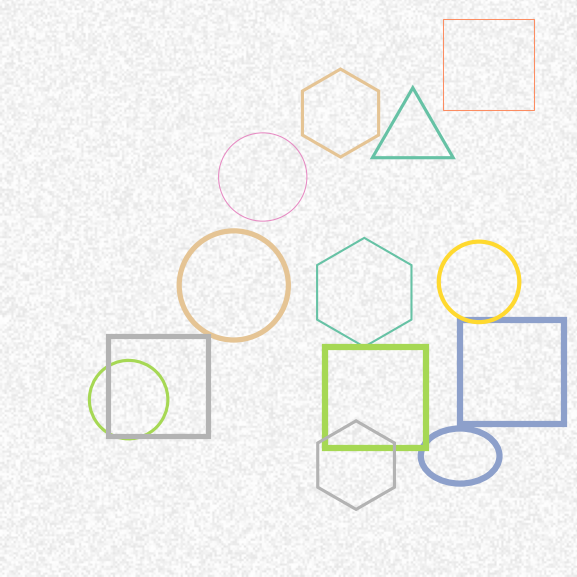[{"shape": "hexagon", "thickness": 1, "radius": 0.47, "center": [0.631, 0.493]}, {"shape": "triangle", "thickness": 1.5, "radius": 0.4, "center": [0.715, 0.766]}, {"shape": "square", "thickness": 0.5, "radius": 0.39, "center": [0.846, 0.887]}, {"shape": "oval", "thickness": 3, "radius": 0.34, "center": [0.797, 0.209]}, {"shape": "square", "thickness": 3, "radius": 0.45, "center": [0.887, 0.355]}, {"shape": "circle", "thickness": 0.5, "radius": 0.38, "center": [0.455, 0.693]}, {"shape": "circle", "thickness": 1.5, "radius": 0.34, "center": [0.223, 0.307]}, {"shape": "square", "thickness": 3, "radius": 0.44, "center": [0.65, 0.311]}, {"shape": "circle", "thickness": 2, "radius": 0.35, "center": [0.83, 0.511]}, {"shape": "circle", "thickness": 2.5, "radius": 0.47, "center": [0.405, 0.505]}, {"shape": "hexagon", "thickness": 1.5, "radius": 0.38, "center": [0.59, 0.803]}, {"shape": "square", "thickness": 2.5, "radius": 0.43, "center": [0.274, 0.331]}, {"shape": "hexagon", "thickness": 1.5, "radius": 0.38, "center": [0.617, 0.194]}]